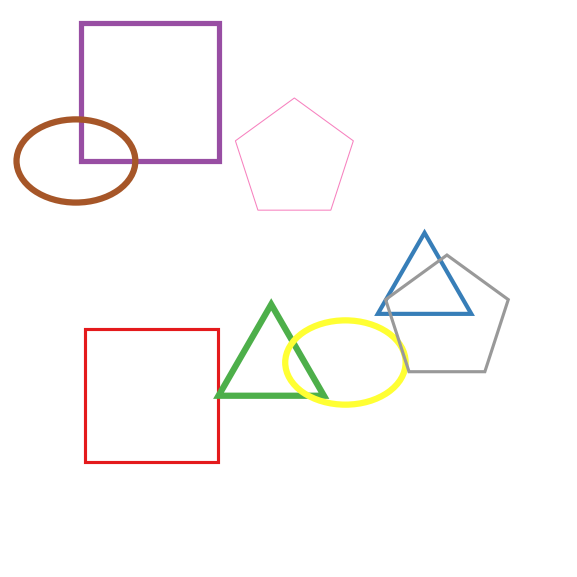[{"shape": "square", "thickness": 1.5, "radius": 0.58, "center": [0.263, 0.314]}, {"shape": "triangle", "thickness": 2, "radius": 0.47, "center": [0.735, 0.502]}, {"shape": "triangle", "thickness": 3, "radius": 0.53, "center": [0.47, 0.367]}, {"shape": "square", "thickness": 2.5, "radius": 0.6, "center": [0.26, 0.84]}, {"shape": "oval", "thickness": 3, "radius": 0.52, "center": [0.598, 0.371]}, {"shape": "oval", "thickness": 3, "radius": 0.51, "center": [0.131, 0.72]}, {"shape": "pentagon", "thickness": 0.5, "radius": 0.54, "center": [0.51, 0.722]}, {"shape": "pentagon", "thickness": 1.5, "radius": 0.56, "center": [0.774, 0.446]}]